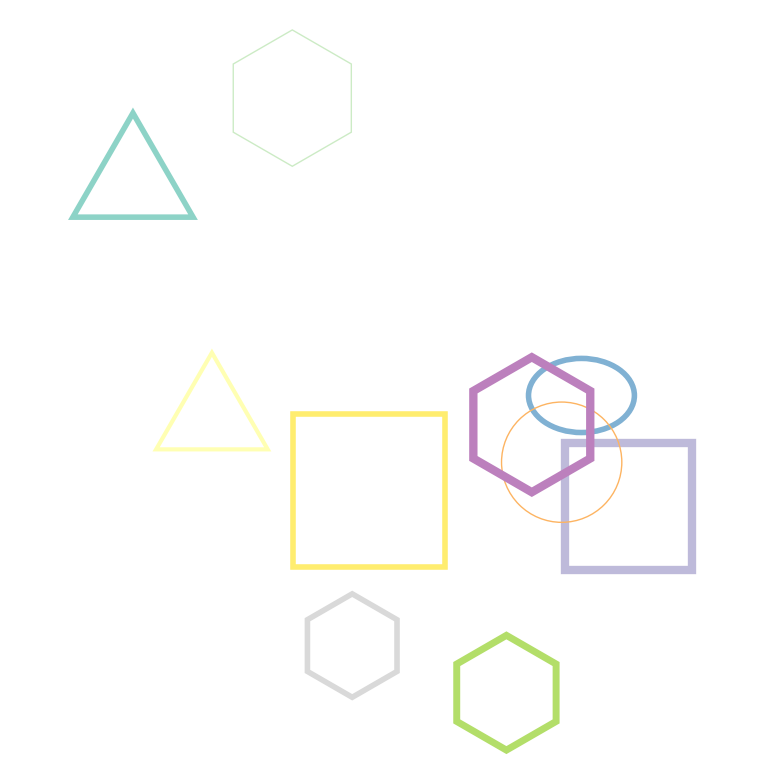[{"shape": "triangle", "thickness": 2, "radius": 0.45, "center": [0.173, 0.763]}, {"shape": "triangle", "thickness": 1.5, "radius": 0.42, "center": [0.275, 0.458]}, {"shape": "square", "thickness": 3, "radius": 0.41, "center": [0.816, 0.342]}, {"shape": "oval", "thickness": 2, "radius": 0.34, "center": [0.755, 0.486]}, {"shape": "circle", "thickness": 0.5, "radius": 0.39, "center": [0.729, 0.4]}, {"shape": "hexagon", "thickness": 2.5, "radius": 0.37, "center": [0.658, 0.1]}, {"shape": "hexagon", "thickness": 2, "radius": 0.34, "center": [0.457, 0.162]}, {"shape": "hexagon", "thickness": 3, "radius": 0.44, "center": [0.691, 0.448]}, {"shape": "hexagon", "thickness": 0.5, "radius": 0.44, "center": [0.38, 0.873]}, {"shape": "square", "thickness": 2, "radius": 0.5, "center": [0.479, 0.363]}]